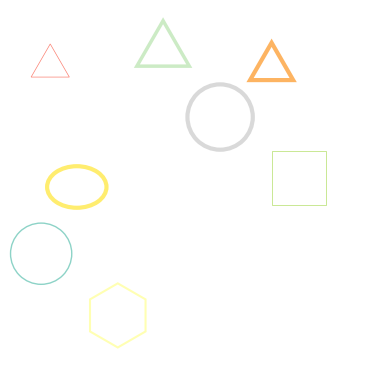[{"shape": "circle", "thickness": 1, "radius": 0.4, "center": [0.107, 0.341]}, {"shape": "hexagon", "thickness": 1.5, "radius": 0.42, "center": [0.306, 0.181]}, {"shape": "triangle", "thickness": 0.5, "radius": 0.29, "center": [0.13, 0.828]}, {"shape": "triangle", "thickness": 3, "radius": 0.32, "center": [0.705, 0.824]}, {"shape": "square", "thickness": 0.5, "radius": 0.35, "center": [0.776, 0.537]}, {"shape": "circle", "thickness": 3, "radius": 0.42, "center": [0.572, 0.696]}, {"shape": "triangle", "thickness": 2.5, "radius": 0.39, "center": [0.424, 0.868]}, {"shape": "oval", "thickness": 3, "radius": 0.39, "center": [0.199, 0.514]}]